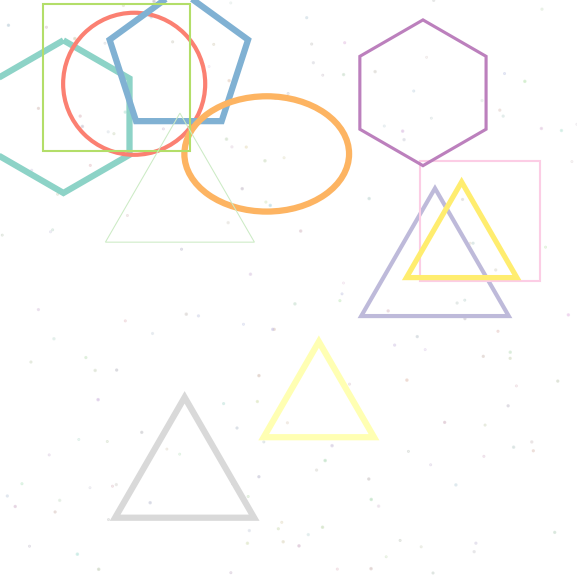[{"shape": "hexagon", "thickness": 3, "radius": 0.66, "center": [0.11, 0.797]}, {"shape": "triangle", "thickness": 3, "radius": 0.55, "center": [0.552, 0.297]}, {"shape": "triangle", "thickness": 2, "radius": 0.74, "center": [0.753, 0.526]}, {"shape": "circle", "thickness": 2, "radius": 0.62, "center": [0.232, 0.854]}, {"shape": "pentagon", "thickness": 3, "radius": 0.63, "center": [0.31, 0.891]}, {"shape": "oval", "thickness": 3, "radius": 0.71, "center": [0.462, 0.733]}, {"shape": "square", "thickness": 1, "radius": 0.64, "center": [0.202, 0.866]}, {"shape": "square", "thickness": 1, "radius": 0.52, "center": [0.831, 0.616]}, {"shape": "triangle", "thickness": 3, "radius": 0.69, "center": [0.32, 0.172]}, {"shape": "hexagon", "thickness": 1.5, "radius": 0.63, "center": [0.732, 0.838]}, {"shape": "triangle", "thickness": 0.5, "radius": 0.74, "center": [0.312, 0.654]}, {"shape": "triangle", "thickness": 2.5, "radius": 0.55, "center": [0.799, 0.574]}]